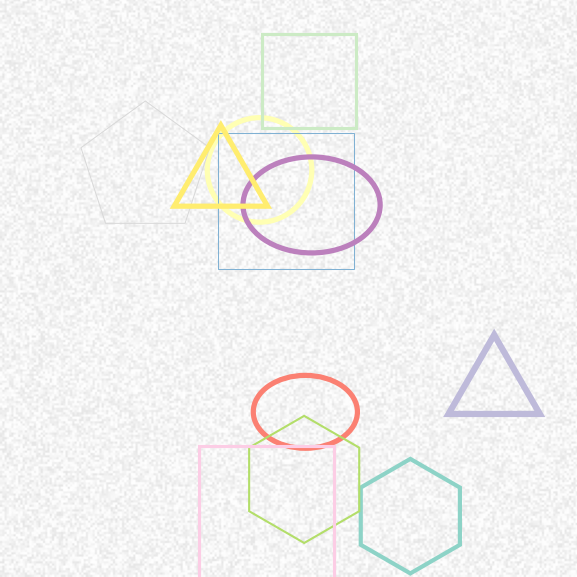[{"shape": "hexagon", "thickness": 2, "radius": 0.5, "center": [0.711, 0.105]}, {"shape": "circle", "thickness": 2.5, "radius": 0.45, "center": [0.449, 0.705]}, {"shape": "triangle", "thickness": 3, "radius": 0.46, "center": [0.856, 0.328]}, {"shape": "oval", "thickness": 2.5, "radius": 0.45, "center": [0.529, 0.286]}, {"shape": "square", "thickness": 0.5, "radius": 0.59, "center": [0.495, 0.651]}, {"shape": "hexagon", "thickness": 1, "radius": 0.55, "center": [0.527, 0.169]}, {"shape": "square", "thickness": 1.5, "radius": 0.58, "center": [0.461, 0.11]}, {"shape": "pentagon", "thickness": 0.5, "radius": 0.59, "center": [0.252, 0.707]}, {"shape": "oval", "thickness": 2.5, "radius": 0.59, "center": [0.54, 0.644]}, {"shape": "square", "thickness": 1.5, "radius": 0.41, "center": [0.535, 0.858]}, {"shape": "triangle", "thickness": 2.5, "radius": 0.47, "center": [0.382, 0.689]}]